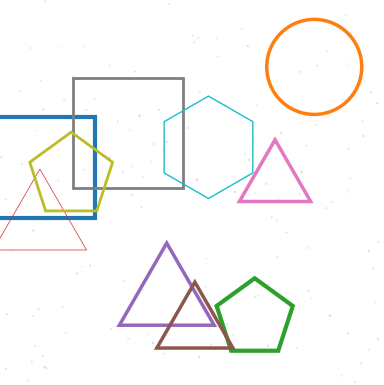[{"shape": "square", "thickness": 3, "radius": 0.66, "center": [0.114, 0.566]}, {"shape": "circle", "thickness": 2.5, "radius": 0.62, "center": [0.816, 0.826]}, {"shape": "pentagon", "thickness": 3, "radius": 0.52, "center": [0.662, 0.173]}, {"shape": "triangle", "thickness": 0.5, "radius": 0.7, "center": [0.104, 0.421]}, {"shape": "triangle", "thickness": 2.5, "radius": 0.71, "center": [0.433, 0.226]}, {"shape": "triangle", "thickness": 2.5, "radius": 0.57, "center": [0.506, 0.153]}, {"shape": "triangle", "thickness": 2.5, "radius": 0.53, "center": [0.714, 0.53]}, {"shape": "square", "thickness": 2, "radius": 0.72, "center": [0.332, 0.654]}, {"shape": "pentagon", "thickness": 2, "radius": 0.57, "center": [0.185, 0.544]}, {"shape": "hexagon", "thickness": 1, "radius": 0.66, "center": [0.542, 0.617]}]